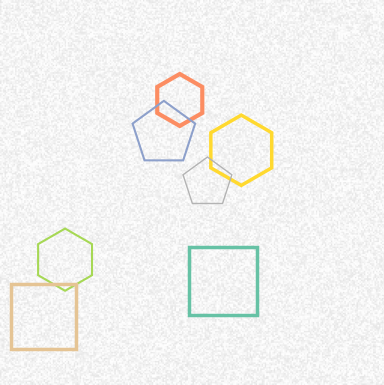[{"shape": "square", "thickness": 2.5, "radius": 0.44, "center": [0.58, 0.27]}, {"shape": "hexagon", "thickness": 3, "radius": 0.34, "center": [0.467, 0.74]}, {"shape": "pentagon", "thickness": 1.5, "radius": 0.43, "center": [0.426, 0.653]}, {"shape": "hexagon", "thickness": 1.5, "radius": 0.4, "center": [0.169, 0.326]}, {"shape": "hexagon", "thickness": 2.5, "radius": 0.46, "center": [0.627, 0.61]}, {"shape": "square", "thickness": 2.5, "radius": 0.42, "center": [0.112, 0.178]}, {"shape": "pentagon", "thickness": 1, "radius": 0.33, "center": [0.539, 0.525]}]